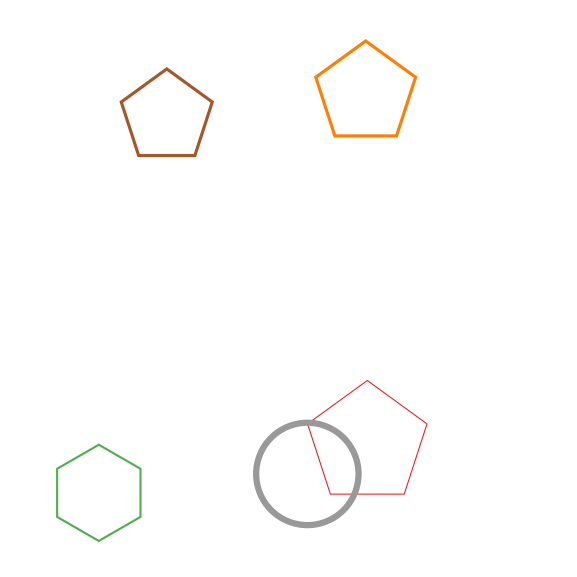[{"shape": "pentagon", "thickness": 0.5, "radius": 0.54, "center": [0.636, 0.232]}, {"shape": "hexagon", "thickness": 1, "radius": 0.42, "center": [0.171, 0.146]}, {"shape": "pentagon", "thickness": 1.5, "radius": 0.45, "center": [0.633, 0.837]}, {"shape": "pentagon", "thickness": 1.5, "radius": 0.41, "center": [0.289, 0.797]}, {"shape": "circle", "thickness": 3, "radius": 0.44, "center": [0.532, 0.178]}]